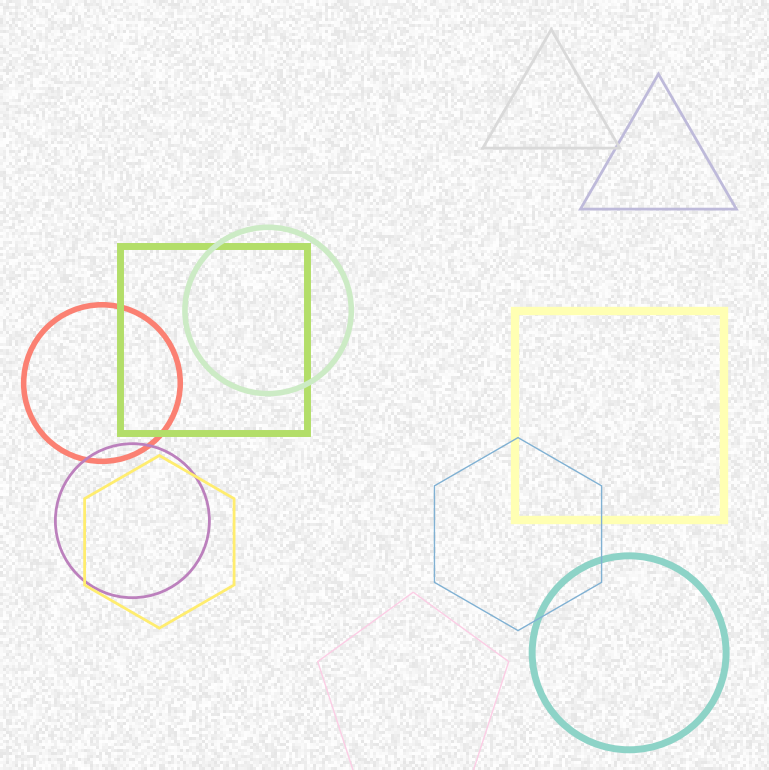[{"shape": "circle", "thickness": 2.5, "radius": 0.63, "center": [0.817, 0.152]}, {"shape": "square", "thickness": 3, "radius": 0.68, "center": [0.805, 0.46]}, {"shape": "triangle", "thickness": 1, "radius": 0.58, "center": [0.855, 0.787]}, {"shape": "circle", "thickness": 2, "radius": 0.51, "center": [0.132, 0.503]}, {"shape": "hexagon", "thickness": 0.5, "radius": 0.63, "center": [0.673, 0.306]}, {"shape": "square", "thickness": 2.5, "radius": 0.61, "center": [0.277, 0.559]}, {"shape": "pentagon", "thickness": 0.5, "radius": 0.65, "center": [0.537, 0.101]}, {"shape": "triangle", "thickness": 1, "radius": 0.51, "center": [0.716, 0.859]}, {"shape": "circle", "thickness": 1, "radius": 0.5, "center": [0.172, 0.324]}, {"shape": "circle", "thickness": 2, "radius": 0.54, "center": [0.348, 0.597]}, {"shape": "hexagon", "thickness": 1, "radius": 0.56, "center": [0.207, 0.296]}]